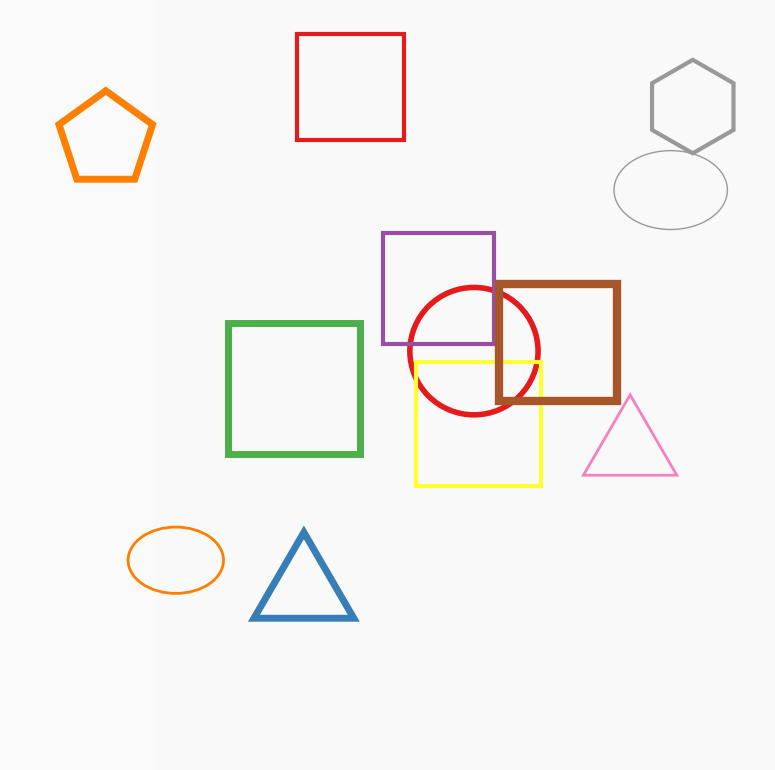[{"shape": "square", "thickness": 1.5, "radius": 0.35, "center": [0.453, 0.887]}, {"shape": "circle", "thickness": 2, "radius": 0.41, "center": [0.612, 0.544]}, {"shape": "triangle", "thickness": 2.5, "radius": 0.37, "center": [0.392, 0.234]}, {"shape": "square", "thickness": 2.5, "radius": 0.43, "center": [0.379, 0.495]}, {"shape": "square", "thickness": 1.5, "radius": 0.36, "center": [0.566, 0.625]}, {"shape": "oval", "thickness": 1, "radius": 0.31, "center": [0.227, 0.272]}, {"shape": "pentagon", "thickness": 2.5, "radius": 0.32, "center": [0.136, 0.819]}, {"shape": "square", "thickness": 1.5, "radius": 0.4, "center": [0.618, 0.449]}, {"shape": "square", "thickness": 3, "radius": 0.38, "center": [0.72, 0.555]}, {"shape": "triangle", "thickness": 1, "radius": 0.35, "center": [0.813, 0.418]}, {"shape": "oval", "thickness": 0.5, "radius": 0.37, "center": [0.865, 0.753]}, {"shape": "hexagon", "thickness": 1.5, "radius": 0.3, "center": [0.894, 0.862]}]